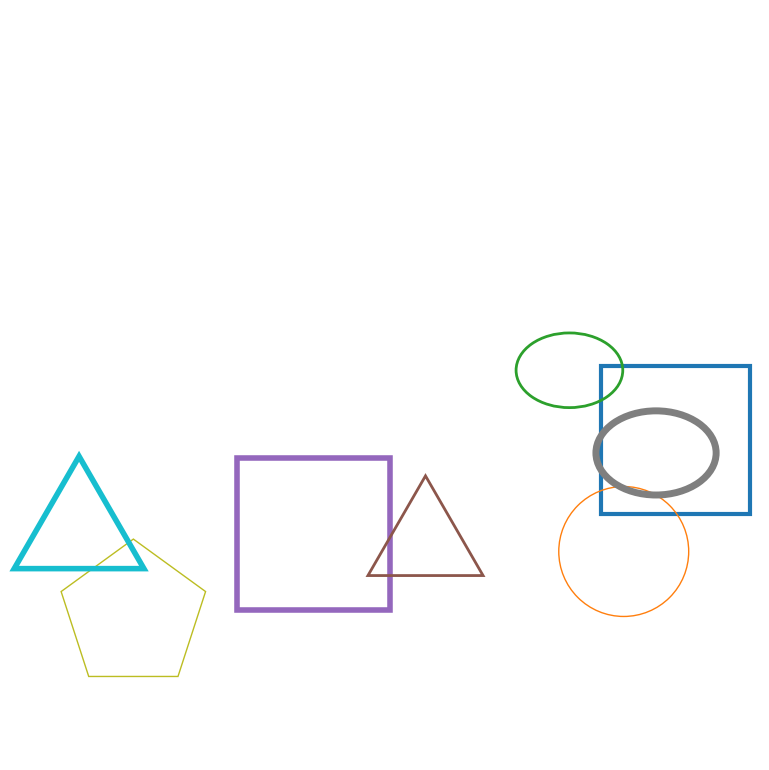[{"shape": "square", "thickness": 1.5, "radius": 0.48, "center": [0.877, 0.428]}, {"shape": "circle", "thickness": 0.5, "radius": 0.42, "center": [0.81, 0.284]}, {"shape": "oval", "thickness": 1, "radius": 0.35, "center": [0.74, 0.519]}, {"shape": "square", "thickness": 2, "radius": 0.49, "center": [0.407, 0.306]}, {"shape": "triangle", "thickness": 1, "radius": 0.43, "center": [0.553, 0.296]}, {"shape": "oval", "thickness": 2.5, "radius": 0.39, "center": [0.852, 0.412]}, {"shape": "pentagon", "thickness": 0.5, "radius": 0.49, "center": [0.173, 0.201]}, {"shape": "triangle", "thickness": 2, "radius": 0.49, "center": [0.103, 0.31]}]